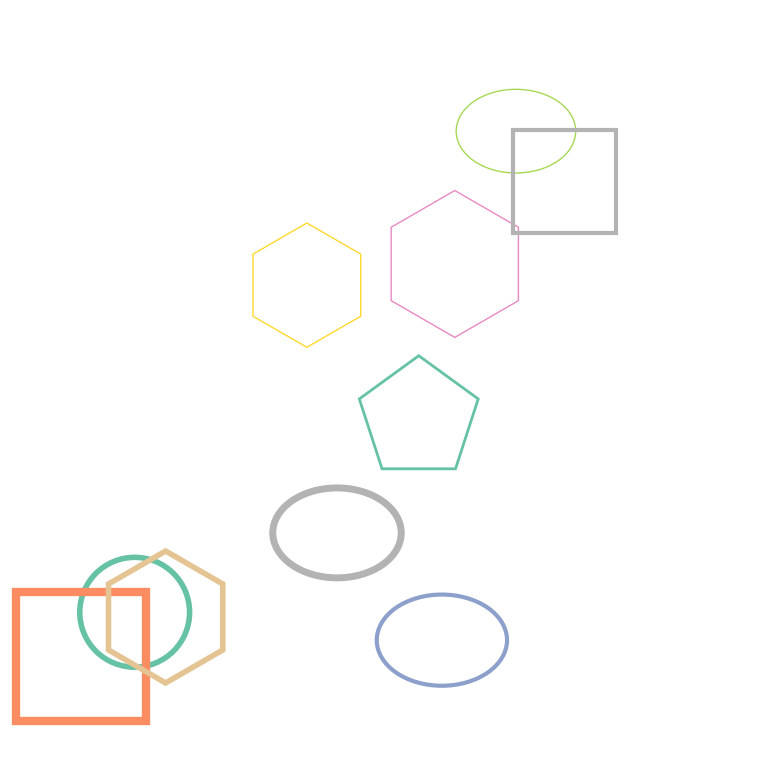[{"shape": "circle", "thickness": 2, "radius": 0.36, "center": [0.175, 0.205]}, {"shape": "pentagon", "thickness": 1, "radius": 0.41, "center": [0.544, 0.457]}, {"shape": "square", "thickness": 3, "radius": 0.42, "center": [0.105, 0.148]}, {"shape": "oval", "thickness": 1.5, "radius": 0.42, "center": [0.574, 0.169]}, {"shape": "hexagon", "thickness": 0.5, "radius": 0.48, "center": [0.591, 0.657]}, {"shape": "oval", "thickness": 0.5, "radius": 0.39, "center": [0.67, 0.83]}, {"shape": "hexagon", "thickness": 0.5, "radius": 0.4, "center": [0.399, 0.63]}, {"shape": "hexagon", "thickness": 2, "radius": 0.43, "center": [0.215, 0.199]}, {"shape": "square", "thickness": 1.5, "radius": 0.34, "center": [0.733, 0.764]}, {"shape": "oval", "thickness": 2.5, "radius": 0.42, "center": [0.438, 0.308]}]